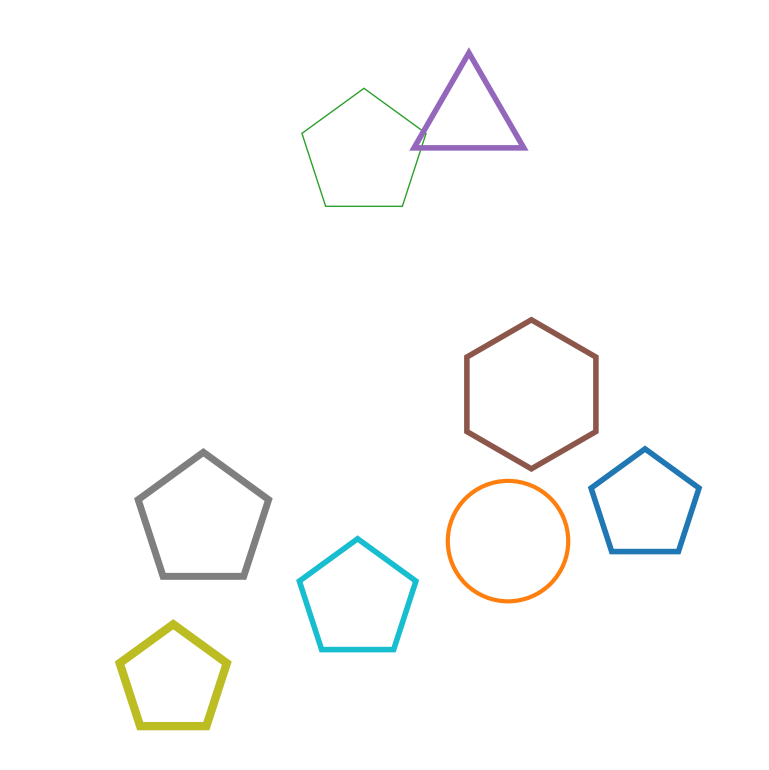[{"shape": "pentagon", "thickness": 2, "radius": 0.37, "center": [0.838, 0.343]}, {"shape": "circle", "thickness": 1.5, "radius": 0.39, "center": [0.66, 0.297]}, {"shape": "pentagon", "thickness": 0.5, "radius": 0.42, "center": [0.473, 0.801]}, {"shape": "triangle", "thickness": 2, "radius": 0.41, "center": [0.609, 0.849]}, {"shape": "hexagon", "thickness": 2, "radius": 0.48, "center": [0.69, 0.488]}, {"shape": "pentagon", "thickness": 2.5, "radius": 0.45, "center": [0.264, 0.324]}, {"shape": "pentagon", "thickness": 3, "radius": 0.37, "center": [0.225, 0.116]}, {"shape": "pentagon", "thickness": 2, "radius": 0.4, "center": [0.464, 0.221]}]